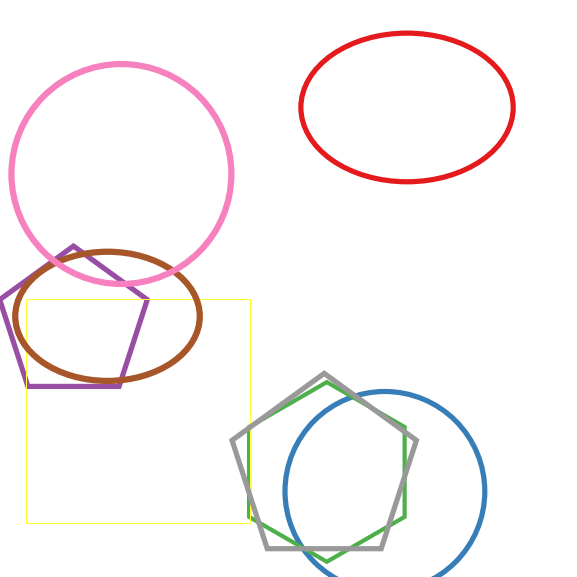[{"shape": "oval", "thickness": 2.5, "radius": 0.92, "center": [0.705, 0.813]}, {"shape": "circle", "thickness": 2.5, "radius": 0.86, "center": [0.666, 0.148]}, {"shape": "hexagon", "thickness": 2, "radius": 0.78, "center": [0.566, 0.182]}, {"shape": "pentagon", "thickness": 2.5, "radius": 0.67, "center": [0.127, 0.439]}, {"shape": "square", "thickness": 0.5, "radius": 0.97, "center": [0.239, 0.288]}, {"shape": "oval", "thickness": 3, "radius": 0.8, "center": [0.186, 0.451]}, {"shape": "circle", "thickness": 3, "radius": 0.95, "center": [0.21, 0.698]}, {"shape": "pentagon", "thickness": 2.5, "radius": 0.84, "center": [0.561, 0.185]}]